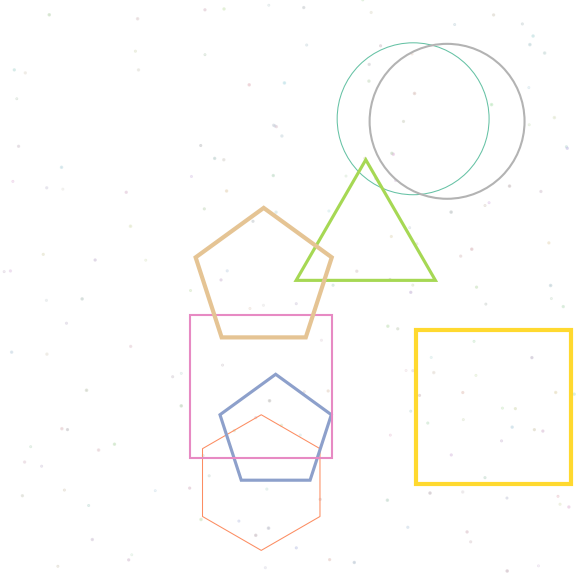[{"shape": "circle", "thickness": 0.5, "radius": 0.66, "center": [0.715, 0.793]}, {"shape": "hexagon", "thickness": 0.5, "radius": 0.59, "center": [0.452, 0.164]}, {"shape": "pentagon", "thickness": 1.5, "radius": 0.51, "center": [0.477, 0.25]}, {"shape": "square", "thickness": 1, "radius": 0.62, "center": [0.452, 0.33]}, {"shape": "triangle", "thickness": 1.5, "radius": 0.7, "center": [0.633, 0.583]}, {"shape": "square", "thickness": 2, "radius": 0.67, "center": [0.855, 0.294]}, {"shape": "pentagon", "thickness": 2, "radius": 0.62, "center": [0.457, 0.515]}, {"shape": "circle", "thickness": 1, "radius": 0.67, "center": [0.774, 0.789]}]